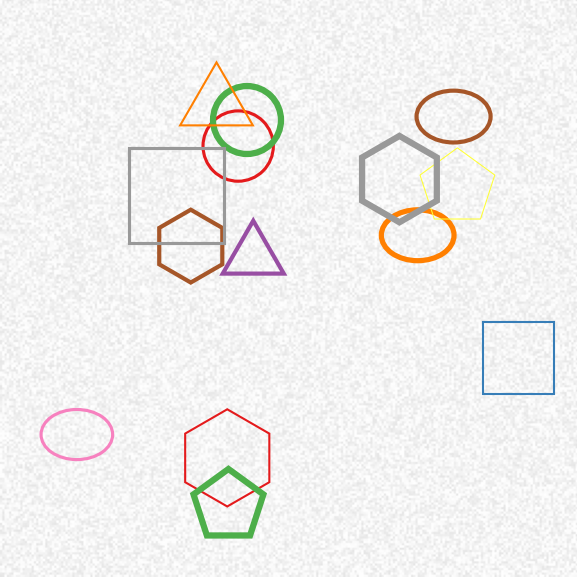[{"shape": "hexagon", "thickness": 1, "radius": 0.42, "center": [0.394, 0.206]}, {"shape": "circle", "thickness": 1.5, "radius": 0.3, "center": [0.412, 0.746]}, {"shape": "square", "thickness": 1, "radius": 0.31, "center": [0.898, 0.379]}, {"shape": "pentagon", "thickness": 3, "radius": 0.32, "center": [0.396, 0.123]}, {"shape": "circle", "thickness": 3, "radius": 0.29, "center": [0.428, 0.791]}, {"shape": "triangle", "thickness": 2, "radius": 0.3, "center": [0.439, 0.556]}, {"shape": "triangle", "thickness": 1, "radius": 0.36, "center": [0.375, 0.818]}, {"shape": "oval", "thickness": 2.5, "radius": 0.31, "center": [0.723, 0.592]}, {"shape": "pentagon", "thickness": 0.5, "radius": 0.34, "center": [0.792, 0.675]}, {"shape": "oval", "thickness": 2, "radius": 0.32, "center": [0.785, 0.797]}, {"shape": "hexagon", "thickness": 2, "radius": 0.32, "center": [0.33, 0.573]}, {"shape": "oval", "thickness": 1.5, "radius": 0.31, "center": [0.133, 0.247]}, {"shape": "square", "thickness": 1.5, "radius": 0.41, "center": [0.306, 0.661]}, {"shape": "hexagon", "thickness": 3, "radius": 0.37, "center": [0.692, 0.689]}]